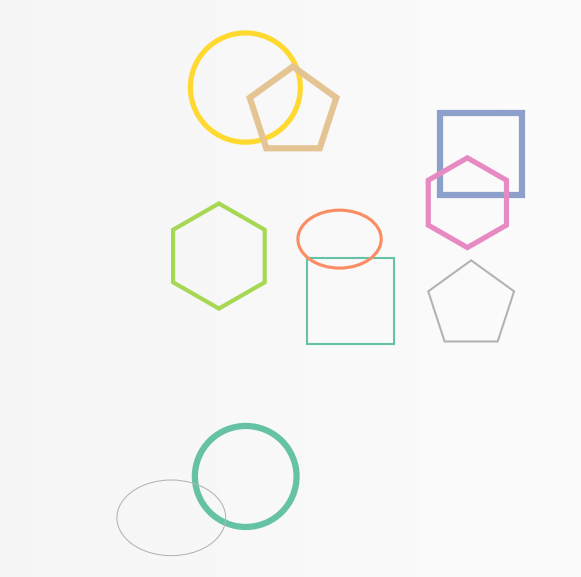[{"shape": "square", "thickness": 1, "radius": 0.37, "center": [0.603, 0.478]}, {"shape": "circle", "thickness": 3, "radius": 0.44, "center": [0.423, 0.174]}, {"shape": "oval", "thickness": 1.5, "radius": 0.36, "center": [0.584, 0.585]}, {"shape": "square", "thickness": 3, "radius": 0.35, "center": [0.828, 0.733]}, {"shape": "hexagon", "thickness": 2.5, "radius": 0.39, "center": [0.804, 0.648]}, {"shape": "hexagon", "thickness": 2, "radius": 0.45, "center": [0.377, 0.556]}, {"shape": "circle", "thickness": 2.5, "radius": 0.47, "center": [0.422, 0.848]}, {"shape": "pentagon", "thickness": 3, "radius": 0.39, "center": [0.504, 0.806]}, {"shape": "pentagon", "thickness": 1, "radius": 0.39, "center": [0.811, 0.471]}, {"shape": "oval", "thickness": 0.5, "radius": 0.47, "center": [0.295, 0.102]}]